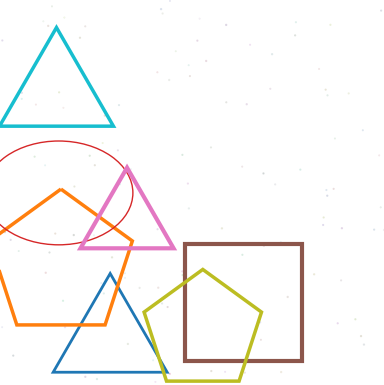[{"shape": "triangle", "thickness": 2, "radius": 0.85, "center": [0.286, 0.119]}, {"shape": "pentagon", "thickness": 2.5, "radius": 0.98, "center": [0.158, 0.314]}, {"shape": "oval", "thickness": 1, "radius": 0.96, "center": [0.153, 0.499]}, {"shape": "square", "thickness": 3, "radius": 0.76, "center": [0.632, 0.213]}, {"shape": "triangle", "thickness": 3, "radius": 0.7, "center": [0.33, 0.425]}, {"shape": "pentagon", "thickness": 2.5, "radius": 0.8, "center": [0.527, 0.14]}, {"shape": "triangle", "thickness": 2.5, "radius": 0.85, "center": [0.147, 0.758]}]